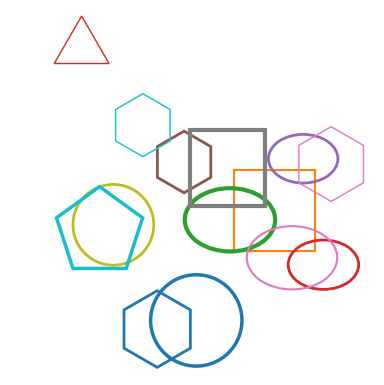[{"shape": "hexagon", "thickness": 2, "radius": 0.5, "center": [0.408, 0.145]}, {"shape": "circle", "thickness": 2.5, "radius": 0.59, "center": [0.51, 0.168]}, {"shape": "square", "thickness": 1.5, "radius": 0.53, "center": [0.713, 0.453]}, {"shape": "oval", "thickness": 3, "radius": 0.59, "center": [0.597, 0.429]}, {"shape": "oval", "thickness": 2, "radius": 0.46, "center": [0.84, 0.312]}, {"shape": "triangle", "thickness": 1, "radius": 0.41, "center": [0.212, 0.876]}, {"shape": "oval", "thickness": 2, "radius": 0.45, "center": [0.787, 0.588]}, {"shape": "hexagon", "thickness": 2, "radius": 0.4, "center": [0.478, 0.579]}, {"shape": "oval", "thickness": 1.5, "radius": 0.59, "center": [0.758, 0.33]}, {"shape": "hexagon", "thickness": 1, "radius": 0.49, "center": [0.86, 0.574]}, {"shape": "square", "thickness": 3, "radius": 0.49, "center": [0.591, 0.564]}, {"shape": "circle", "thickness": 2, "radius": 0.52, "center": [0.294, 0.416]}, {"shape": "hexagon", "thickness": 1, "radius": 0.41, "center": [0.371, 0.675]}, {"shape": "pentagon", "thickness": 2.5, "radius": 0.59, "center": [0.259, 0.398]}]